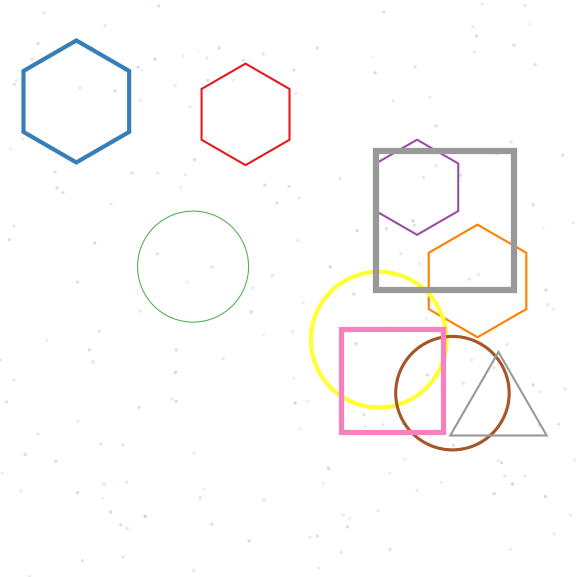[{"shape": "hexagon", "thickness": 1, "radius": 0.44, "center": [0.425, 0.801]}, {"shape": "hexagon", "thickness": 2, "radius": 0.53, "center": [0.132, 0.823]}, {"shape": "circle", "thickness": 0.5, "radius": 0.48, "center": [0.334, 0.537]}, {"shape": "hexagon", "thickness": 1, "radius": 0.41, "center": [0.722, 0.675]}, {"shape": "hexagon", "thickness": 1, "radius": 0.49, "center": [0.827, 0.513]}, {"shape": "circle", "thickness": 2, "radius": 0.59, "center": [0.656, 0.411]}, {"shape": "circle", "thickness": 1.5, "radius": 0.49, "center": [0.783, 0.318]}, {"shape": "square", "thickness": 2.5, "radius": 0.44, "center": [0.679, 0.341]}, {"shape": "triangle", "thickness": 1, "radius": 0.48, "center": [0.863, 0.293]}, {"shape": "square", "thickness": 3, "radius": 0.6, "center": [0.771, 0.617]}]